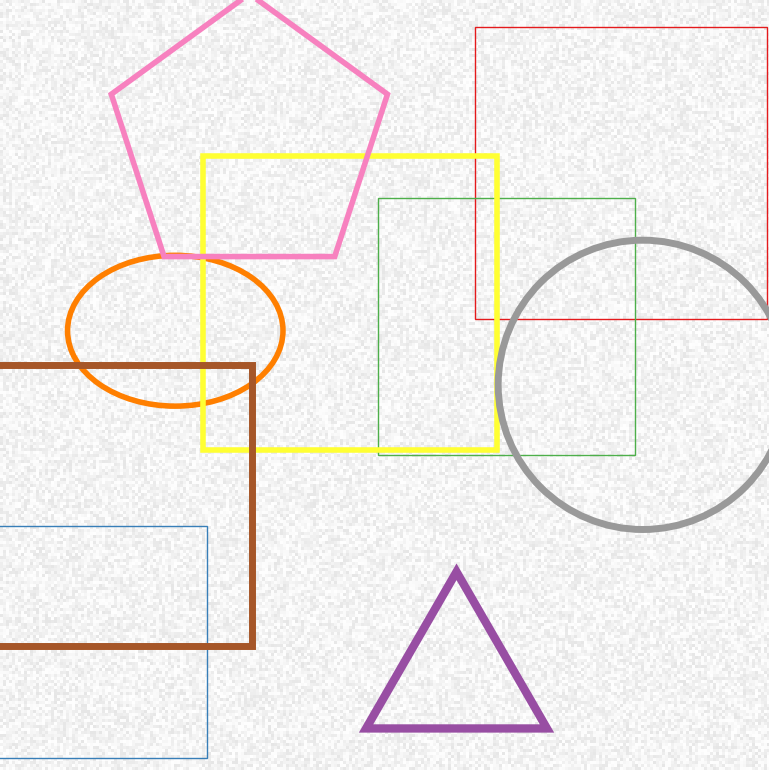[{"shape": "square", "thickness": 0.5, "radius": 0.95, "center": [0.807, 0.775]}, {"shape": "square", "thickness": 0.5, "radius": 0.76, "center": [0.117, 0.166]}, {"shape": "square", "thickness": 0.5, "radius": 0.84, "center": [0.657, 0.576]}, {"shape": "triangle", "thickness": 3, "radius": 0.68, "center": [0.593, 0.122]}, {"shape": "oval", "thickness": 2, "radius": 0.7, "center": [0.228, 0.57]}, {"shape": "square", "thickness": 2, "radius": 0.95, "center": [0.454, 0.607]}, {"shape": "square", "thickness": 2.5, "radius": 0.91, "center": [0.145, 0.344]}, {"shape": "pentagon", "thickness": 2, "radius": 0.94, "center": [0.324, 0.819]}, {"shape": "circle", "thickness": 2.5, "radius": 0.94, "center": [0.835, 0.5]}]